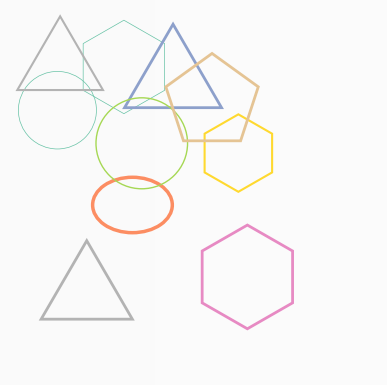[{"shape": "circle", "thickness": 0.5, "radius": 0.5, "center": [0.148, 0.714]}, {"shape": "hexagon", "thickness": 0.5, "radius": 0.61, "center": [0.32, 0.826]}, {"shape": "oval", "thickness": 2.5, "radius": 0.51, "center": [0.342, 0.468]}, {"shape": "triangle", "thickness": 2, "radius": 0.72, "center": [0.447, 0.793]}, {"shape": "hexagon", "thickness": 2, "radius": 0.67, "center": [0.638, 0.281]}, {"shape": "circle", "thickness": 1, "radius": 0.59, "center": [0.366, 0.628]}, {"shape": "hexagon", "thickness": 1.5, "radius": 0.5, "center": [0.615, 0.602]}, {"shape": "pentagon", "thickness": 2, "radius": 0.63, "center": [0.547, 0.736]}, {"shape": "triangle", "thickness": 1.5, "radius": 0.64, "center": [0.155, 0.83]}, {"shape": "triangle", "thickness": 2, "radius": 0.68, "center": [0.224, 0.239]}]